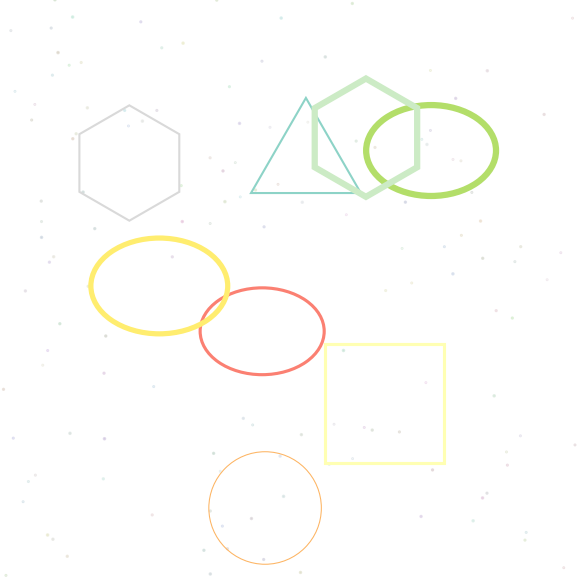[{"shape": "triangle", "thickness": 1, "radius": 0.55, "center": [0.53, 0.72]}, {"shape": "square", "thickness": 1.5, "radius": 0.52, "center": [0.665, 0.3]}, {"shape": "oval", "thickness": 1.5, "radius": 0.54, "center": [0.454, 0.426]}, {"shape": "circle", "thickness": 0.5, "radius": 0.49, "center": [0.459, 0.119]}, {"shape": "oval", "thickness": 3, "radius": 0.56, "center": [0.746, 0.738]}, {"shape": "hexagon", "thickness": 1, "radius": 0.5, "center": [0.224, 0.717]}, {"shape": "hexagon", "thickness": 3, "radius": 0.51, "center": [0.634, 0.761]}, {"shape": "oval", "thickness": 2.5, "radius": 0.59, "center": [0.276, 0.504]}]